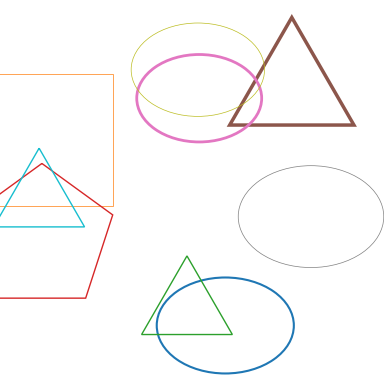[{"shape": "oval", "thickness": 1.5, "radius": 0.89, "center": [0.585, 0.155]}, {"shape": "square", "thickness": 0.5, "radius": 0.86, "center": [0.123, 0.635]}, {"shape": "triangle", "thickness": 1, "radius": 0.68, "center": [0.486, 0.199]}, {"shape": "pentagon", "thickness": 1, "radius": 0.97, "center": [0.109, 0.382]}, {"shape": "triangle", "thickness": 2.5, "radius": 0.93, "center": [0.758, 0.768]}, {"shape": "oval", "thickness": 2, "radius": 0.81, "center": [0.517, 0.745]}, {"shape": "oval", "thickness": 0.5, "radius": 0.94, "center": [0.808, 0.437]}, {"shape": "oval", "thickness": 0.5, "radius": 0.87, "center": [0.514, 0.819]}, {"shape": "triangle", "thickness": 1, "radius": 0.68, "center": [0.102, 0.479]}]